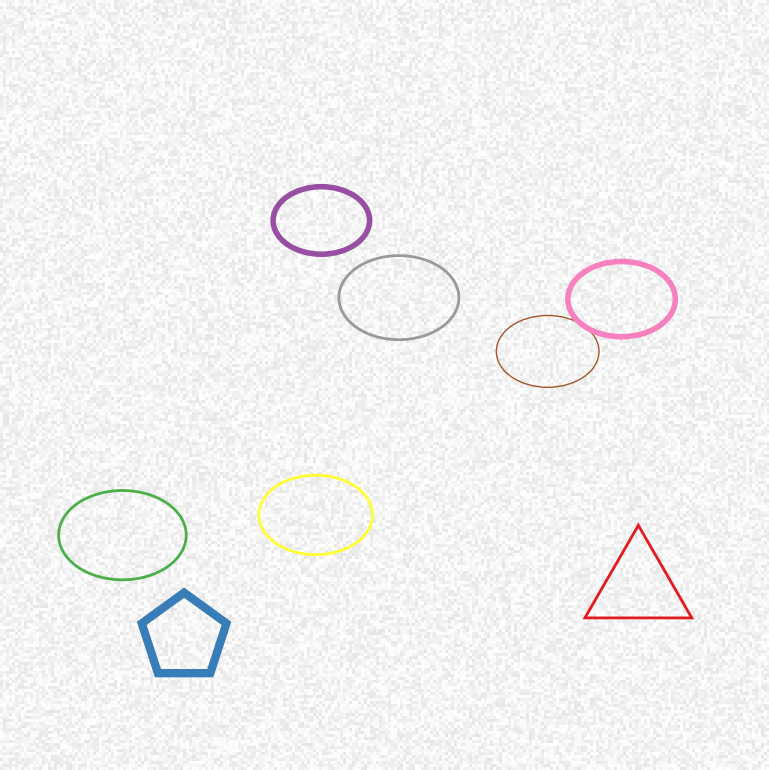[{"shape": "triangle", "thickness": 1, "radius": 0.4, "center": [0.829, 0.238]}, {"shape": "pentagon", "thickness": 3, "radius": 0.29, "center": [0.239, 0.173]}, {"shape": "oval", "thickness": 1, "radius": 0.41, "center": [0.159, 0.305]}, {"shape": "oval", "thickness": 2, "radius": 0.31, "center": [0.417, 0.714]}, {"shape": "oval", "thickness": 1, "radius": 0.37, "center": [0.41, 0.331]}, {"shape": "oval", "thickness": 0.5, "radius": 0.33, "center": [0.711, 0.544]}, {"shape": "oval", "thickness": 2, "radius": 0.35, "center": [0.807, 0.612]}, {"shape": "oval", "thickness": 1, "radius": 0.39, "center": [0.518, 0.613]}]